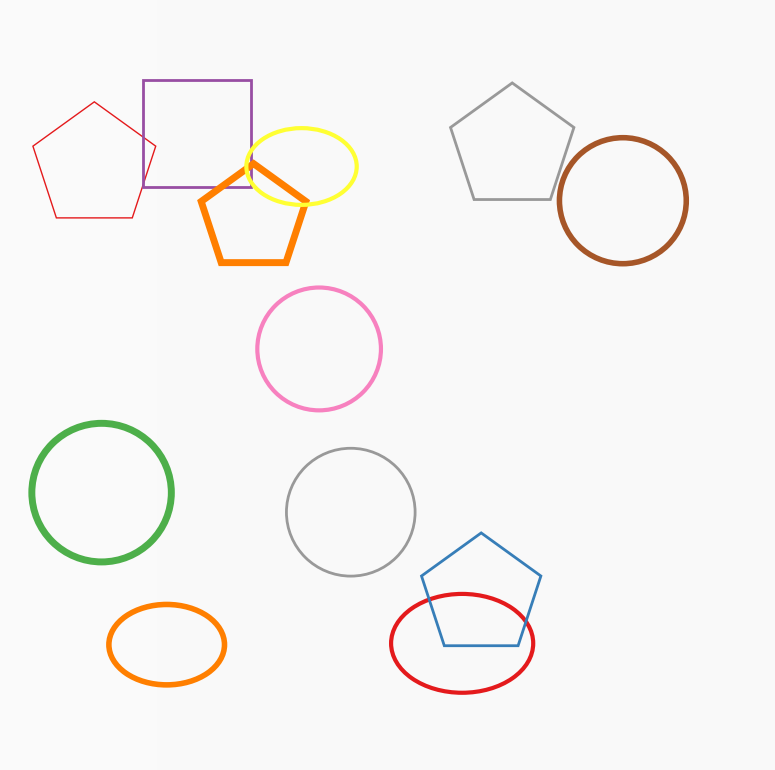[{"shape": "oval", "thickness": 1.5, "radius": 0.46, "center": [0.596, 0.164]}, {"shape": "pentagon", "thickness": 0.5, "radius": 0.42, "center": [0.122, 0.784]}, {"shape": "pentagon", "thickness": 1, "radius": 0.4, "center": [0.621, 0.227]}, {"shape": "circle", "thickness": 2.5, "radius": 0.45, "center": [0.131, 0.36]}, {"shape": "square", "thickness": 1, "radius": 0.35, "center": [0.254, 0.827]}, {"shape": "oval", "thickness": 2, "radius": 0.37, "center": [0.215, 0.163]}, {"shape": "pentagon", "thickness": 2.5, "radius": 0.36, "center": [0.327, 0.716]}, {"shape": "oval", "thickness": 1.5, "radius": 0.36, "center": [0.389, 0.784]}, {"shape": "circle", "thickness": 2, "radius": 0.41, "center": [0.804, 0.739]}, {"shape": "circle", "thickness": 1.5, "radius": 0.4, "center": [0.412, 0.547]}, {"shape": "pentagon", "thickness": 1, "radius": 0.42, "center": [0.661, 0.809]}, {"shape": "circle", "thickness": 1, "radius": 0.42, "center": [0.453, 0.335]}]